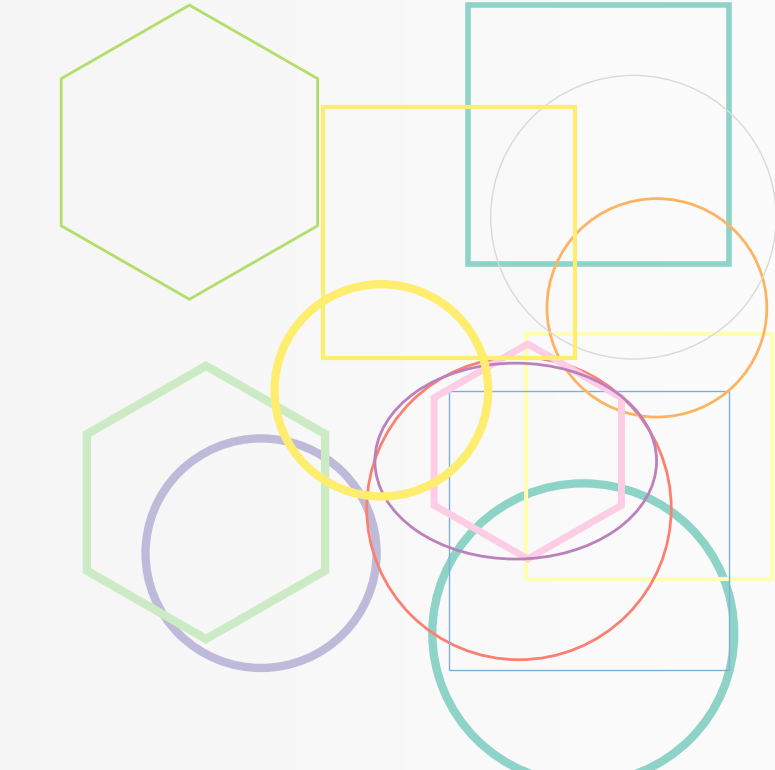[{"shape": "circle", "thickness": 3, "radius": 0.97, "center": [0.753, 0.177]}, {"shape": "square", "thickness": 2, "radius": 0.84, "center": [0.772, 0.825]}, {"shape": "square", "thickness": 1.5, "radius": 0.79, "center": [0.837, 0.407]}, {"shape": "circle", "thickness": 3, "radius": 0.75, "center": [0.337, 0.282]}, {"shape": "circle", "thickness": 1, "radius": 0.98, "center": [0.67, 0.34]}, {"shape": "square", "thickness": 0.5, "radius": 0.9, "center": [0.76, 0.311]}, {"shape": "circle", "thickness": 1, "radius": 0.71, "center": [0.848, 0.6]}, {"shape": "hexagon", "thickness": 1, "radius": 0.96, "center": [0.244, 0.802]}, {"shape": "hexagon", "thickness": 2.5, "radius": 0.7, "center": [0.681, 0.414]}, {"shape": "circle", "thickness": 0.5, "radius": 0.92, "center": [0.817, 0.718]}, {"shape": "oval", "thickness": 1, "radius": 0.91, "center": [0.665, 0.401]}, {"shape": "hexagon", "thickness": 3, "radius": 0.89, "center": [0.266, 0.347]}, {"shape": "circle", "thickness": 3, "radius": 0.69, "center": [0.492, 0.493]}, {"shape": "square", "thickness": 1.5, "radius": 0.82, "center": [0.579, 0.698]}]